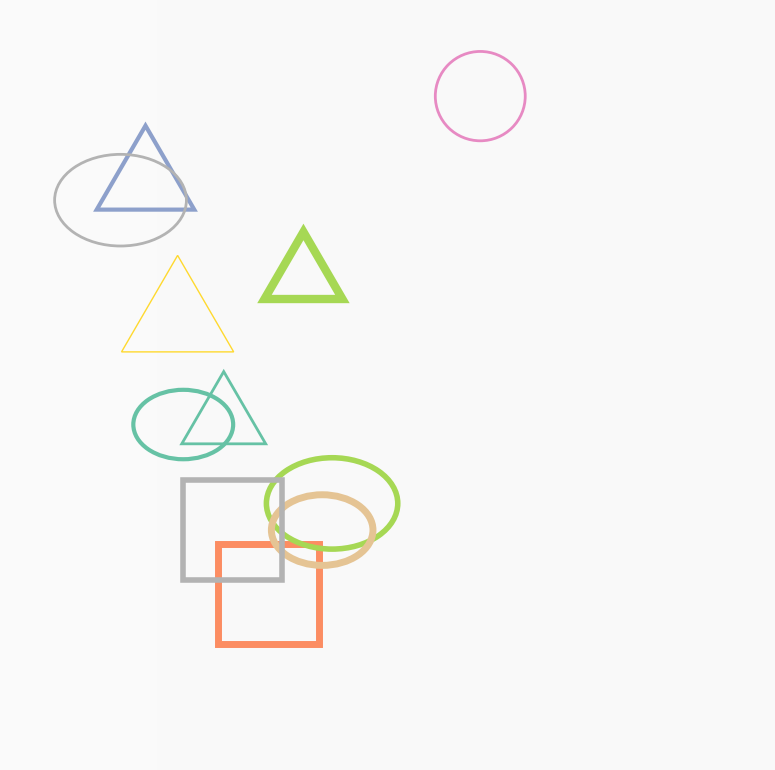[{"shape": "triangle", "thickness": 1, "radius": 0.31, "center": [0.289, 0.455]}, {"shape": "oval", "thickness": 1.5, "radius": 0.32, "center": [0.236, 0.449]}, {"shape": "square", "thickness": 2.5, "radius": 0.33, "center": [0.347, 0.228]}, {"shape": "triangle", "thickness": 1.5, "radius": 0.36, "center": [0.188, 0.764]}, {"shape": "circle", "thickness": 1, "radius": 0.29, "center": [0.62, 0.875]}, {"shape": "oval", "thickness": 2, "radius": 0.42, "center": [0.428, 0.346]}, {"shape": "triangle", "thickness": 3, "radius": 0.29, "center": [0.392, 0.641]}, {"shape": "triangle", "thickness": 0.5, "radius": 0.42, "center": [0.229, 0.585]}, {"shape": "oval", "thickness": 2.5, "radius": 0.33, "center": [0.416, 0.312]}, {"shape": "oval", "thickness": 1, "radius": 0.43, "center": [0.156, 0.74]}, {"shape": "square", "thickness": 2, "radius": 0.32, "center": [0.3, 0.312]}]